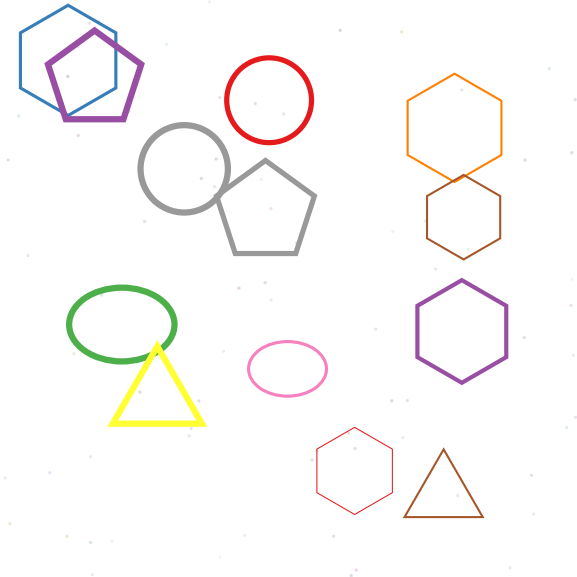[{"shape": "hexagon", "thickness": 0.5, "radius": 0.38, "center": [0.614, 0.184]}, {"shape": "circle", "thickness": 2.5, "radius": 0.37, "center": [0.466, 0.826]}, {"shape": "hexagon", "thickness": 1.5, "radius": 0.48, "center": [0.118, 0.895]}, {"shape": "oval", "thickness": 3, "radius": 0.46, "center": [0.211, 0.437]}, {"shape": "hexagon", "thickness": 2, "radius": 0.44, "center": [0.8, 0.425]}, {"shape": "pentagon", "thickness": 3, "radius": 0.42, "center": [0.164, 0.861]}, {"shape": "hexagon", "thickness": 1, "radius": 0.47, "center": [0.787, 0.778]}, {"shape": "triangle", "thickness": 3, "radius": 0.45, "center": [0.272, 0.31]}, {"shape": "triangle", "thickness": 1, "radius": 0.39, "center": [0.768, 0.143]}, {"shape": "hexagon", "thickness": 1, "radius": 0.37, "center": [0.803, 0.623]}, {"shape": "oval", "thickness": 1.5, "radius": 0.34, "center": [0.498, 0.36]}, {"shape": "pentagon", "thickness": 2.5, "radius": 0.45, "center": [0.46, 0.632]}, {"shape": "circle", "thickness": 3, "radius": 0.38, "center": [0.319, 0.707]}]